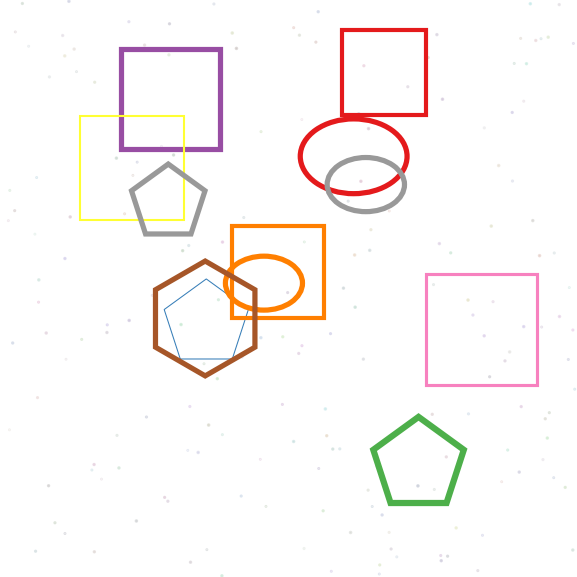[{"shape": "oval", "thickness": 2.5, "radius": 0.46, "center": [0.612, 0.729]}, {"shape": "square", "thickness": 2, "radius": 0.36, "center": [0.666, 0.874]}, {"shape": "pentagon", "thickness": 0.5, "radius": 0.38, "center": [0.357, 0.439]}, {"shape": "pentagon", "thickness": 3, "radius": 0.41, "center": [0.725, 0.195]}, {"shape": "square", "thickness": 2.5, "radius": 0.43, "center": [0.295, 0.828]}, {"shape": "oval", "thickness": 2.5, "radius": 0.33, "center": [0.457, 0.509]}, {"shape": "square", "thickness": 2, "radius": 0.4, "center": [0.481, 0.528]}, {"shape": "square", "thickness": 1, "radius": 0.45, "center": [0.228, 0.708]}, {"shape": "hexagon", "thickness": 2.5, "radius": 0.5, "center": [0.355, 0.448]}, {"shape": "square", "thickness": 1.5, "radius": 0.48, "center": [0.833, 0.429]}, {"shape": "oval", "thickness": 2.5, "radius": 0.33, "center": [0.633, 0.68]}, {"shape": "pentagon", "thickness": 2.5, "radius": 0.33, "center": [0.291, 0.648]}]